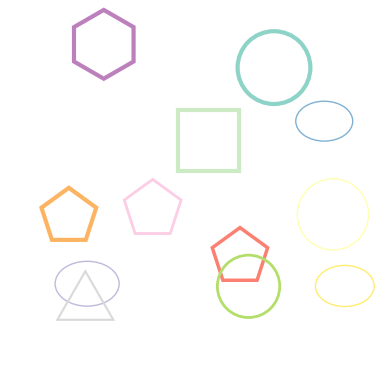[{"shape": "circle", "thickness": 3, "radius": 0.47, "center": [0.712, 0.824]}, {"shape": "circle", "thickness": 1, "radius": 0.46, "center": [0.865, 0.443]}, {"shape": "oval", "thickness": 1, "radius": 0.42, "center": [0.226, 0.263]}, {"shape": "pentagon", "thickness": 2.5, "radius": 0.38, "center": [0.623, 0.333]}, {"shape": "oval", "thickness": 1, "radius": 0.37, "center": [0.842, 0.685]}, {"shape": "pentagon", "thickness": 3, "radius": 0.37, "center": [0.179, 0.437]}, {"shape": "circle", "thickness": 2, "radius": 0.41, "center": [0.646, 0.256]}, {"shape": "pentagon", "thickness": 2, "radius": 0.39, "center": [0.397, 0.456]}, {"shape": "triangle", "thickness": 1.5, "radius": 0.42, "center": [0.222, 0.211]}, {"shape": "hexagon", "thickness": 3, "radius": 0.45, "center": [0.27, 0.885]}, {"shape": "square", "thickness": 3, "radius": 0.4, "center": [0.54, 0.634]}, {"shape": "oval", "thickness": 1, "radius": 0.38, "center": [0.896, 0.257]}]